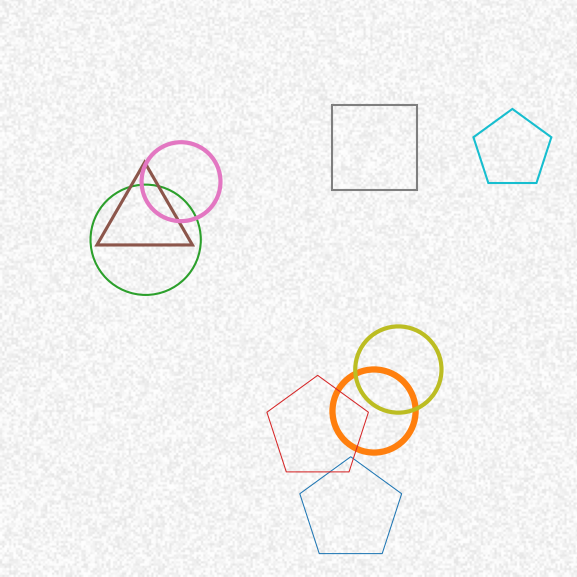[{"shape": "pentagon", "thickness": 0.5, "radius": 0.46, "center": [0.607, 0.116]}, {"shape": "circle", "thickness": 3, "radius": 0.36, "center": [0.648, 0.287]}, {"shape": "circle", "thickness": 1, "radius": 0.48, "center": [0.252, 0.584]}, {"shape": "pentagon", "thickness": 0.5, "radius": 0.46, "center": [0.55, 0.257]}, {"shape": "triangle", "thickness": 1.5, "radius": 0.48, "center": [0.251, 0.623]}, {"shape": "circle", "thickness": 2, "radius": 0.34, "center": [0.313, 0.685]}, {"shape": "square", "thickness": 1, "radius": 0.37, "center": [0.648, 0.744]}, {"shape": "circle", "thickness": 2, "radius": 0.37, "center": [0.69, 0.359]}, {"shape": "pentagon", "thickness": 1, "radius": 0.35, "center": [0.887, 0.74]}]